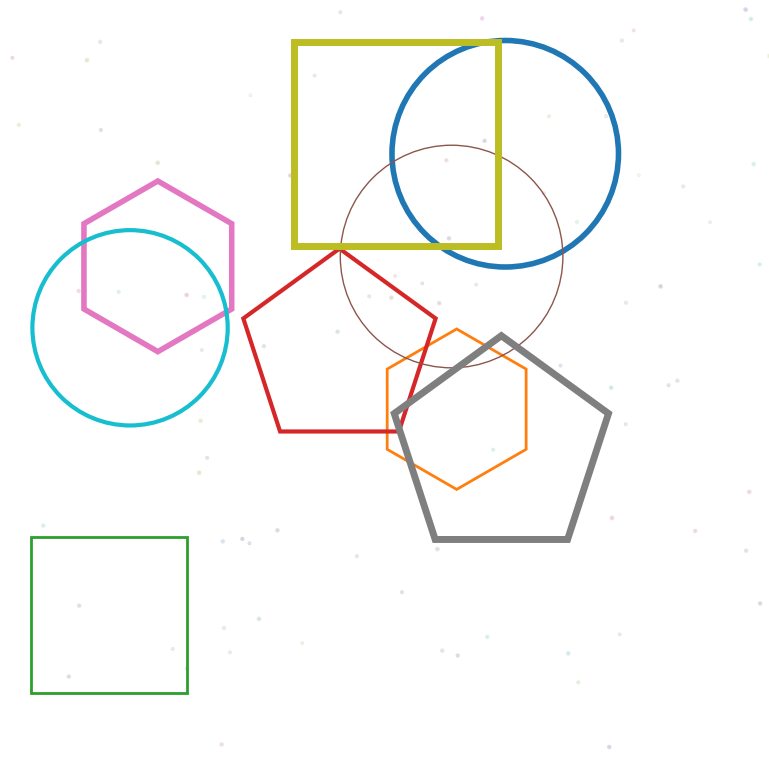[{"shape": "circle", "thickness": 2, "radius": 0.74, "center": [0.656, 0.8]}, {"shape": "hexagon", "thickness": 1, "radius": 0.52, "center": [0.593, 0.469]}, {"shape": "square", "thickness": 1, "radius": 0.51, "center": [0.141, 0.201]}, {"shape": "pentagon", "thickness": 1.5, "radius": 0.66, "center": [0.441, 0.546]}, {"shape": "circle", "thickness": 0.5, "radius": 0.72, "center": [0.586, 0.667]}, {"shape": "hexagon", "thickness": 2, "radius": 0.55, "center": [0.205, 0.654]}, {"shape": "pentagon", "thickness": 2.5, "radius": 0.73, "center": [0.651, 0.418]}, {"shape": "square", "thickness": 2.5, "radius": 0.66, "center": [0.514, 0.813]}, {"shape": "circle", "thickness": 1.5, "radius": 0.63, "center": [0.169, 0.574]}]